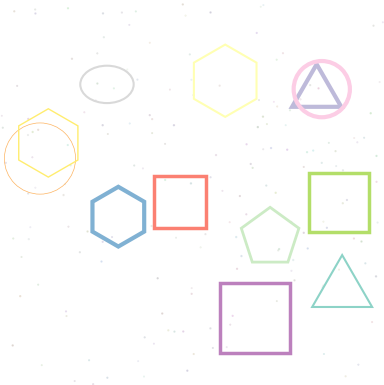[{"shape": "triangle", "thickness": 1.5, "radius": 0.45, "center": [0.889, 0.248]}, {"shape": "hexagon", "thickness": 1.5, "radius": 0.47, "center": [0.585, 0.79]}, {"shape": "triangle", "thickness": 3, "radius": 0.37, "center": [0.823, 0.759]}, {"shape": "square", "thickness": 2.5, "radius": 0.34, "center": [0.468, 0.475]}, {"shape": "hexagon", "thickness": 3, "radius": 0.39, "center": [0.307, 0.437]}, {"shape": "circle", "thickness": 0.5, "radius": 0.46, "center": [0.104, 0.588]}, {"shape": "square", "thickness": 2.5, "radius": 0.38, "center": [0.88, 0.473]}, {"shape": "circle", "thickness": 3, "radius": 0.37, "center": [0.836, 0.768]}, {"shape": "oval", "thickness": 1.5, "radius": 0.35, "center": [0.278, 0.781]}, {"shape": "square", "thickness": 2.5, "radius": 0.45, "center": [0.662, 0.173]}, {"shape": "pentagon", "thickness": 2, "radius": 0.39, "center": [0.702, 0.383]}, {"shape": "hexagon", "thickness": 1, "radius": 0.44, "center": [0.126, 0.629]}]